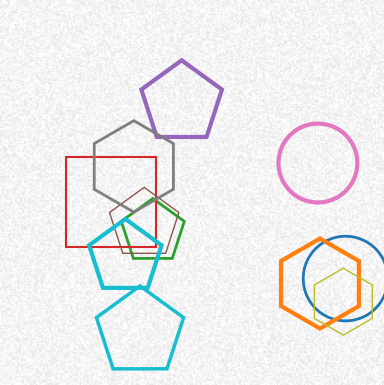[{"shape": "circle", "thickness": 2, "radius": 0.55, "center": [0.897, 0.276]}, {"shape": "hexagon", "thickness": 3, "radius": 0.58, "center": [0.831, 0.264]}, {"shape": "pentagon", "thickness": 2, "radius": 0.43, "center": [0.397, 0.398]}, {"shape": "square", "thickness": 1.5, "radius": 0.58, "center": [0.289, 0.475]}, {"shape": "pentagon", "thickness": 3, "radius": 0.55, "center": [0.472, 0.733]}, {"shape": "pentagon", "thickness": 1, "radius": 0.47, "center": [0.375, 0.419]}, {"shape": "circle", "thickness": 3, "radius": 0.51, "center": [0.826, 0.577]}, {"shape": "hexagon", "thickness": 2, "radius": 0.59, "center": [0.348, 0.568]}, {"shape": "hexagon", "thickness": 1, "radius": 0.43, "center": [0.892, 0.216]}, {"shape": "pentagon", "thickness": 2.5, "radius": 0.59, "center": [0.364, 0.138]}, {"shape": "pentagon", "thickness": 3, "radius": 0.49, "center": [0.326, 0.332]}]